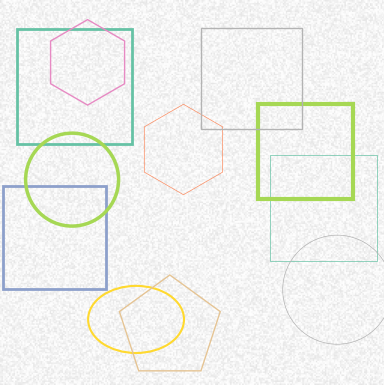[{"shape": "square", "thickness": 0.5, "radius": 0.69, "center": [0.84, 0.46]}, {"shape": "square", "thickness": 2, "radius": 0.75, "center": [0.193, 0.774]}, {"shape": "hexagon", "thickness": 0.5, "radius": 0.59, "center": [0.477, 0.612]}, {"shape": "square", "thickness": 2, "radius": 0.67, "center": [0.142, 0.383]}, {"shape": "hexagon", "thickness": 1, "radius": 0.55, "center": [0.227, 0.838]}, {"shape": "square", "thickness": 3, "radius": 0.62, "center": [0.794, 0.606]}, {"shape": "circle", "thickness": 2.5, "radius": 0.6, "center": [0.187, 0.533]}, {"shape": "oval", "thickness": 1.5, "radius": 0.62, "center": [0.353, 0.17]}, {"shape": "pentagon", "thickness": 1, "radius": 0.69, "center": [0.441, 0.148]}, {"shape": "circle", "thickness": 0.5, "radius": 0.71, "center": [0.876, 0.248]}, {"shape": "square", "thickness": 1, "radius": 0.66, "center": [0.653, 0.796]}]